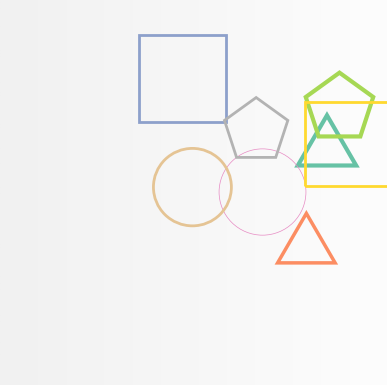[{"shape": "triangle", "thickness": 3, "radius": 0.43, "center": [0.844, 0.614]}, {"shape": "triangle", "thickness": 2.5, "radius": 0.43, "center": [0.791, 0.36]}, {"shape": "square", "thickness": 2, "radius": 0.56, "center": [0.47, 0.796]}, {"shape": "circle", "thickness": 0.5, "radius": 0.56, "center": [0.677, 0.501]}, {"shape": "pentagon", "thickness": 3, "radius": 0.46, "center": [0.876, 0.72]}, {"shape": "square", "thickness": 2, "radius": 0.55, "center": [0.897, 0.626]}, {"shape": "circle", "thickness": 2, "radius": 0.5, "center": [0.497, 0.514]}, {"shape": "pentagon", "thickness": 2, "radius": 0.43, "center": [0.661, 0.661]}]